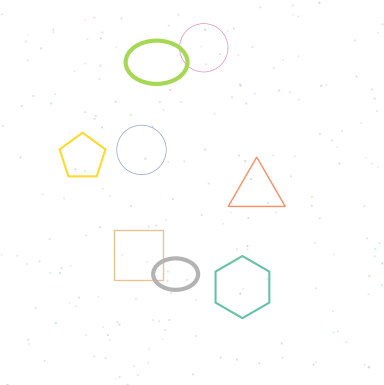[{"shape": "hexagon", "thickness": 1.5, "radius": 0.4, "center": [0.63, 0.254]}, {"shape": "triangle", "thickness": 1, "radius": 0.43, "center": [0.667, 0.507]}, {"shape": "circle", "thickness": 0.5, "radius": 0.32, "center": [0.368, 0.611]}, {"shape": "circle", "thickness": 0.5, "radius": 0.31, "center": [0.529, 0.876]}, {"shape": "oval", "thickness": 3, "radius": 0.4, "center": [0.407, 0.838]}, {"shape": "pentagon", "thickness": 1.5, "radius": 0.31, "center": [0.214, 0.593]}, {"shape": "square", "thickness": 1, "radius": 0.32, "center": [0.36, 0.338]}, {"shape": "oval", "thickness": 3, "radius": 0.29, "center": [0.456, 0.288]}]